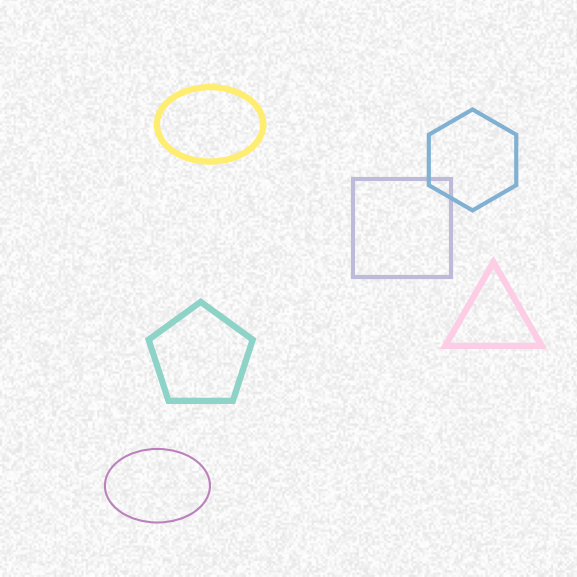[{"shape": "pentagon", "thickness": 3, "radius": 0.47, "center": [0.348, 0.382]}, {"shape": "square", "thickness": 2, "radius": 0.42, "center": [0.696, 0.604]}, {"shape": "hexagon", "thickness": 2, "radius": 0.44, "center": [0.818, 0.722]}, {"shape": "triangle", "thickness": 3, "radius": 0.48, "center": [0.854, 0.449]}, {"shape": "oval", "thickness": 1, "radius": 0.45, "center": [0.273, 0.158]}, {"shape": "oval", "thickness": 3, "radius": 0.46, "center": [0.364, 0.784]}]